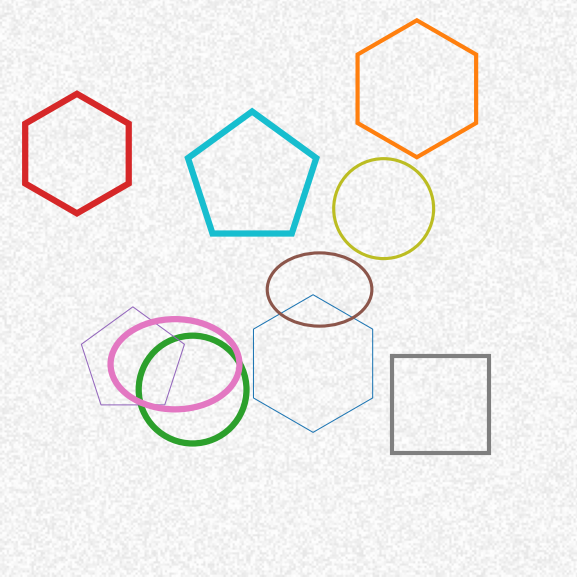[{"shape": "hexagon", "thickness": 0.5, "radius": 0.6, "center": [0.542, 0.37]}, {"shape": "hexagon", "thickness": 2, "radius": 0.59, "center": [0.722, 0.845]}, {"shape": "circle", "thickness": 3, "radius": 0.47, "center": [0.334, 0.325]}, {"shape": "hexagon", "thickness": 3, "radius": 0.52, "center": [0.133, 0.733]}, {"shape": "pentagon", "thickness": 0.5, "radius": 0.47, "center": [0.23, 0.374]}, {"shape": "oval", "thickness": 1.5, "radius": 0.45, "center": [0.553, 0.498]}, {"shape": "oval", "thickness": 3, "radius": 0.56, "center": [0.303, 0.368]}, {"shape": "square", "thickness": 2, "radius": 0.42, "center": [0.763, 0.299]}, {"shape": "circle", "thickness": 1.5, "radius": 0.43, "center": [0.664, 0.638]}, {"shape": "pentagon", "thickness": 3, "radius": 0.58, "center": [0.437, 0.689]}]